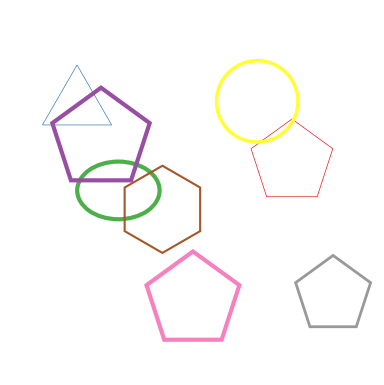[{"shape": "pentagon", "thickness": 0.5, "radius": 0.56, "center": [0.758, 0.579]}, {"shape": "triangle", "thickness": 0.5, "radius": 0.52, "center": [0.2, 0.727]}, {"shape": "oval", "thickness": 3, "radius": 0.53, "center": [0.308, 0.505]}, {"shape": "pentagon", "thickness": 3, "radius": 0.66, "center": [0.262, 0.639]}, {"shape": "circle", "thickness": 2.5, "radius": 0.53, "center": [0.668, 0.737]}, {"shape": "hexagon", "thickness": 1.5, "radius": 0.57, "center": [0.422, 0.456]}, {"shape": "pentagon", "thickness": 3, "radius": 0.63, "center": [0.501, 0.22]}, {"shape": "pentagon", "thickness": 2, "radius": 0.51, "center": [0.865, 0.234]}]